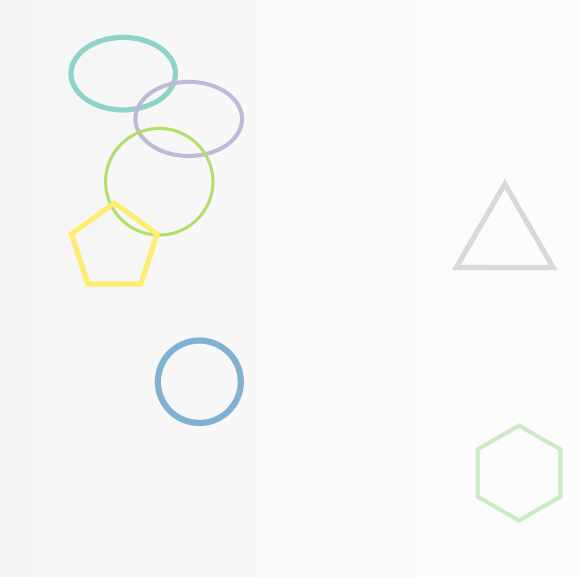[{"shape": "oval", "thickness": 2.5, "radius": 0.45, "center": [0.212, 0.872]}, {"shape": "oval", "thickness": 2, "radius": 0.46, "center": [0.325, 0.793]}, {"shape": "circle", "thickness": 3, "radius": 0.36, "center": [0.343, 0.338]}, {"shape": "circle", "thickness": 1.5, "radius": 0.46, "center": [0.274, 0.684]}, {"shape": "triangle", "thickness": 2.5, "radius": 0.48, "center": [0.868, 0.584]}, {"shape": "hexagon", "thickness": 2, "radius": 0.41, "center": [0.893, 0.18]}, {"shape": "pentagon", "thickness": 2.5, "radius": 0.39, "center": [0.197, 0.57]}]